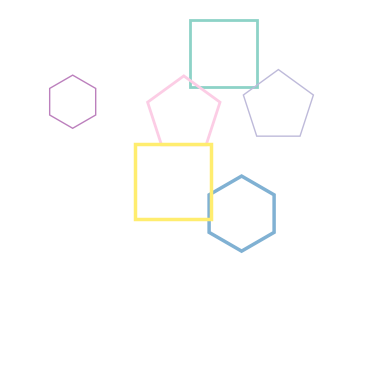[{"shape": "square", "thickness": 2, "radius": 0.44, "center": [0.581, 0.862]}, {"shape": "pentagon", "thickness": 1, "radius": 0.48, "center": [0.723, 0.724]}, {"shape": "hexagon", "thickness": 2.5, "radius": 0.49, "center": [0.628, 0.445]}, {"shape": "pentagon", "thickness": 2, "radius": 0.49, "center": [0.477, 0.704]}, {"shape": "hexagon", "thickness": 1, "radius": 0.35, "center": [0.189, 0.736]}, {"shape": "square", "thickness": 2.5, "radius": 0.49, "center": [0.45, 0.528]}]